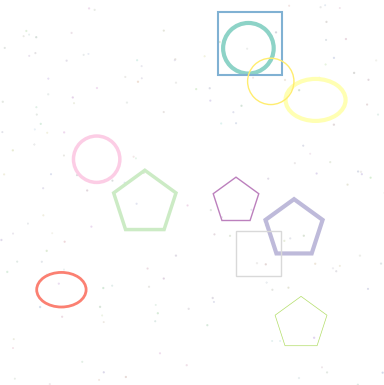[{"shape": "circle", "thickness": 3, "radius": 0.33, "center": [0.645, 0.875]}, {"shape": "oval", "thickness": 3, "radius": 0.39, "center": [0.82, 0.74]}, {"shape": "pentagon", "thickness": 3, "radius": 0.39, "center": [0.764, 0.405]}, {"shape": "oval", "thickness": 2, "radius": 0.32, "center": [0.159, 0.247]}, {"shape": "square", "thickness": 1.5, "radius": 0.41, "center": [0.65, 0.887]}, {"shape": "pentagon", "thickness": 0.5, "radius": 0.35, "center": [0.782, 0.159]}, {"shape": "circle", "thickness": 2.5, "radius": 0.3, "center": [0.251, 0.586]}, {"shape": "square", "thickness": 1, "radius": 0.29, "center": [0.671, 0.34]}, {"shape": "pentagon", "thickness": 1, "radius": 0.31, "center": [0.613, 0.478]}, {"shape": "pentagon", "thickness": 2.5, "radius": 0.43, "center": [0.376, 0.473]}, {"shape": "circle", "thickness": 1, "radius": 0.3, "center": [0.703, 0.789]}]